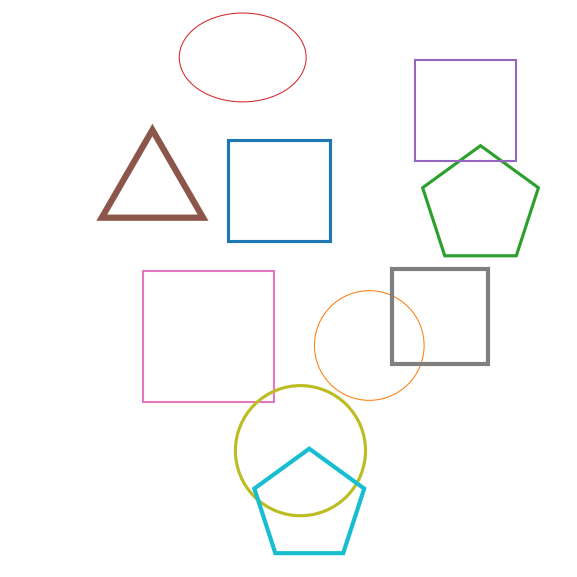[{"shape": "square", "thickness": 1.5, "radius": 0.44, "center": [0.483, 0.669]}, {"shape": "circle", "thickness": 0.5, "radius": 0.47, "center": [0.639, 0.401]}, {"shape": "pentagon", "thickness": 1.5, "radius": 0.53, "center": [0.832, 0.641]}, {"shape": "oval", "thickness": 0.5, "radius": 0.55, "center": [0.42, 0.9]}, {"shape": "square", "thickness": 1, "radius": 0.44, "center": [0.806, 0.807]}, {"shape": "triangle", "thickness": 3, "radius": 0.51, "center": [0.264, 0.673]}, {"shape": "square", "thickness": 1, "radius": 0.57, "center": [0.361, 0.416]}, {"shape": "square", "thickness": 2, "radius": 0.41, "center": [0.762, 0.451]}, {"shape": "circle", "thickness": 1.5, "radius": 0.56, "center": [0.52, 0.219]}, {"shape": "pentagon", "thickness": 2, "radius": 0.5, "center": [0.536, 0.122]}]